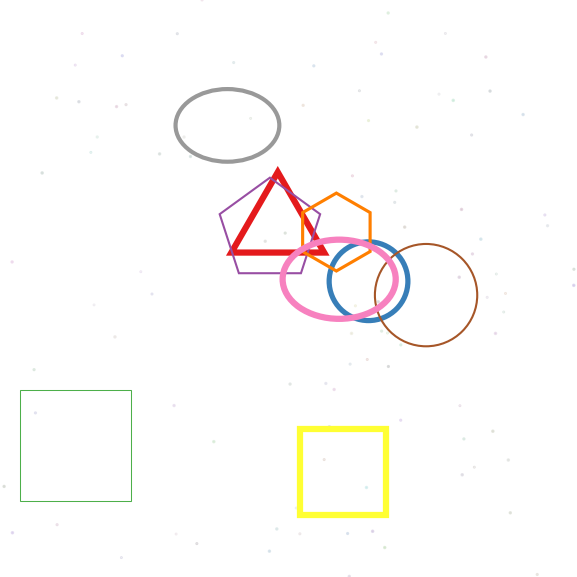[{"shape": "triangle", "thickness": 3, "radius": 0.46, "center": [0.481, 0.608]}, {"shape": "circle", "thickness": 2.5, "radius": 0.34, "center": [0.638, 0.512]}, {"shape": "square", "thickness": 0.5, "radius": 0.48, "center": [0.131, 0.228]}, {"shape": "pentagon", "thickness": 1, "radius": 0.46, "center": [0.467, 0.6]}, {"shape": "hexagon", "thickness": 1.5, "radius": 0.34, "center": [0.582, 0.597]}, {"shape": "square", "thickness": 3, "radius": 0.37, "center": [0.594, 0.182]}, {"shape": "circle", "thickness": 1, "radius": 0.44, "center": [0.738, 0.488]}, {"shape": "oval", "thickness": 3, "radius": 0.49, "center": [0.587, 0.516]}, {"shape": "oval", "thickness": 2, "radius": 0.45, "center": [0.394, 0.782]}]